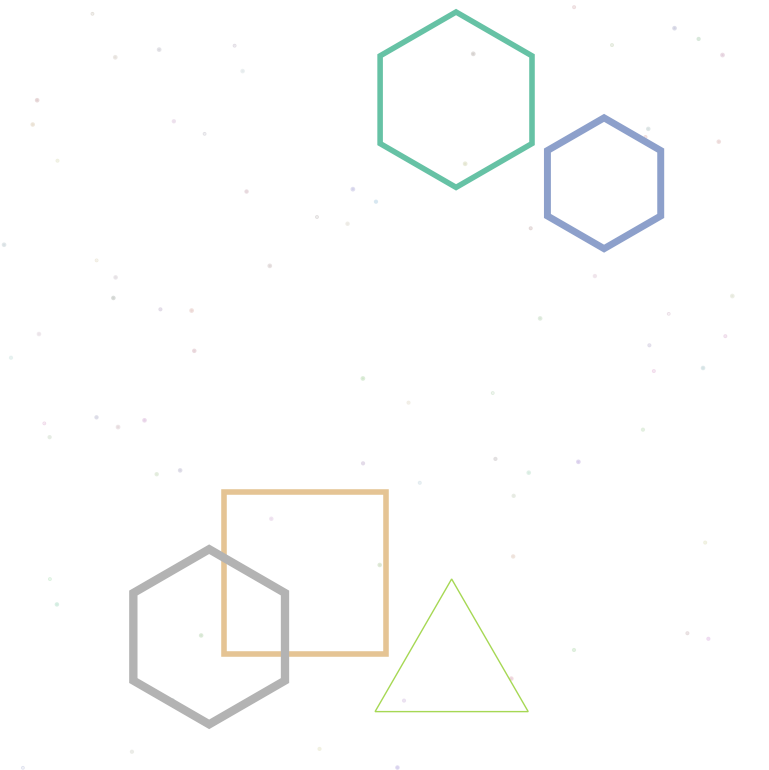[{"shape": "hexagon", "thickness": 2, "radius": 0.57, "center": [0.592, 0.871]}, {"shape": "hexagon", "thickness": 2.5, "radius": 0.42, "center": [0.785, 0.762]}, {"shape": "triangle", "thickness": 0.5, "radius": 0.57, "center": [0.587, 0.133]}, {"shape": "square", "thickness": 2, "radius": 0.53, "center": [0.397, 0.256]}, {"shape": "hexagon", "thickness": 3, "radius": 0.57, "center": [0.272, 0.173]}]